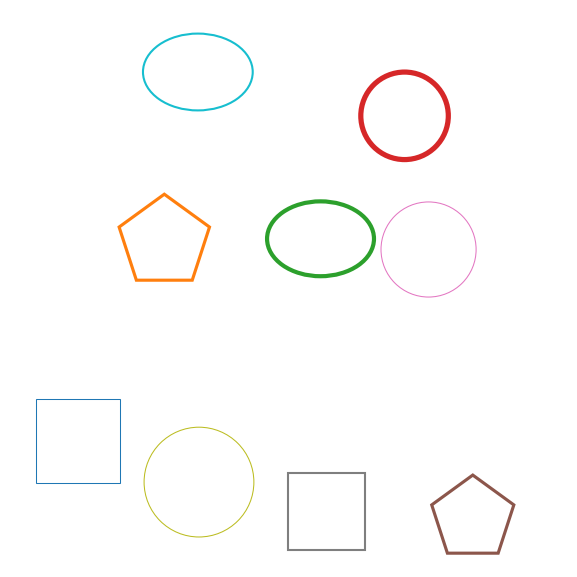[{"shape": "square", "thickness": 0.5, "radius": 0.36, "center": [0.135, 0.236]}, {"shape": "pentagon", "thickness": 1.5, "radius": 0.41, "center": [0.285, 0.581]}, {"shape": "oval", "thickness": 2, "radius": 0.46, "center": [0.555, 0.586]}, {"shape": "circle", "thickness": 2.5, "radius": 0.38, "center": [0.701, 0.799]}, {"shape": "pentagon", "thickness": 1.5, "radius": 0.37, "center": [0.819, 0.102]}, {"shape": "circle", "thickness": 0.5, "radius": 0.41, "center": [0.742, 0.567]}, {"shape": "square", "thickness": 1, "radius": 0.33, "center": [0.566, 0.113]}, {"shape": "circle", "thickness": 0.5, "radius": 0.48, "center": [0.345, 0.164]}, {"shape": "oval", "thickness": 1, "radius": 0.48, "center": [0.343, 0.874]}]